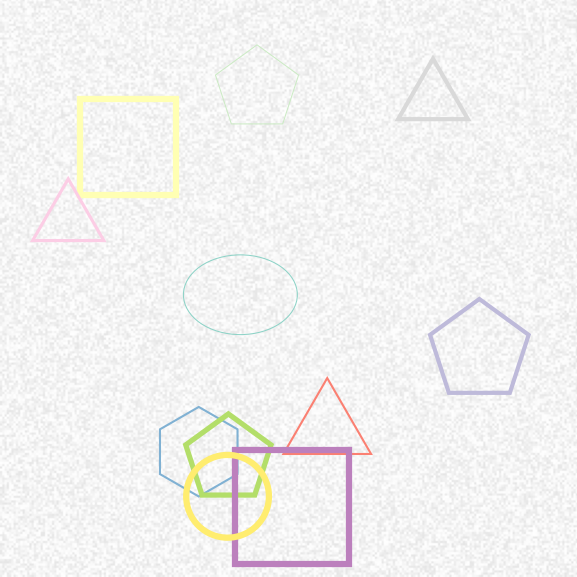[{"shape": "oval", "thickness": 0.5, "radius": 0.49, "center": [0.416, 0.489]}, {"shape": "square", "thickness": 3, "radius": 0.42, "center": [0.222, 0.745]}, {"shape": "pentagon", "thickness": 2, "radius": 0.45, "center": [0.83, 0.392]}, {"shape": "triangle", "thickness": 1, "radius": 0.44, "center": [0.567, 0.257]}, {"shape": "hexagon", "thickness": 1, "radius": 0.39, "center": [0.344, 0.217]}, {"shape": "pentagon", "thickness": 2.5, "radius": 0.39, "center": [0.395, 0.205]}, {"shape": "triangle", "thickness": 1.5, "radius": 0.36, "center": [0.118, 0.618]}, {"shape": "triangle", "thickness": 2, "radius": 0.35, "center": [0.75, 0.828]}, {"shape": "square", "thickness": 3, "radius": 0.49, "center": [0.505, 0.121]}, {"shape": "pentagon", "thickness": 0.5, "radius": 0.38, "center": [0.445, 0.846]}, {"shape": "circle", "thickness": 3, "radius": 0.36, "center": [0.394, 0.14]}]